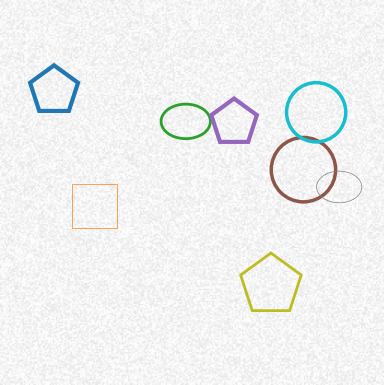[{"shape": "pentagon", "thickness": 3, "radius": 0.33, "center": [0.14, 0.765]}, {"shape": "square", "thickness": 0.5, "radius": 0.29, "center": [0.245, 0.464]}, {"shape": "oval", "thickness": 2, "radius": 0.32, "center": [0.482, 0.685]}, {"shape": "pentagon", "thickness": 3, "radius": 0.31, "center": [0.608, 0.682]}, {"shape": "circle", "thickness": 2.5, "radius": 0.42, "center": [0.788, 0.559]}, {"shape": "oval", "thickness": 0.5, "radius": 0.29, "center": [0.881, 0.514]}, {"shape": "pentagon", "thickness": 2, "radius": 0.41, "center": [0.704, 0.26]}, {"shape": "circle", "thickness": 2.5, "radius": 0.38, "center": [0.821, 0.708]}]